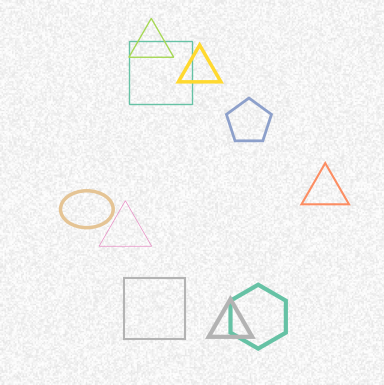[{"shape": "hexagon", "thickness": 3, "radius": 0.42, "center": [0.671, 0.178]}, {"shape": "square", "thickness": 1, "radius": 0.41, "center": [0.417, 0.812]}, {"shape": "triangle", "thickness": 1.5, "radius": 0.36, "center": [0.845, 0.505]}, {"shape": "pentagon", "thickness": 2, "radius": 0.31, "center": [0.647, 0.684]}, {"shape": "triangle", "thickness": 0.5, "radius": 0.39, "center": [0.326, 0.4]}, {"shape": "triangle", "thickness": 1, "radius": 0.34, "center": [0.393, 0.885]}, {"shape": "triangle", "thickness": 2.5, "radius": 0.32, "center": [0.519, 0.819]}, {"shape": "oval", "thickness": 2.5, "radius": 0.34, "center": [0.226, 0.457]}, {"shape": "square", "thickness": 1.5, "radius": 0.4, "center": [0.401, 0.199]}, {"shape": "triangle", "thickness": 3, "radius": 0.33, "center": [0.599, 0.158]}]